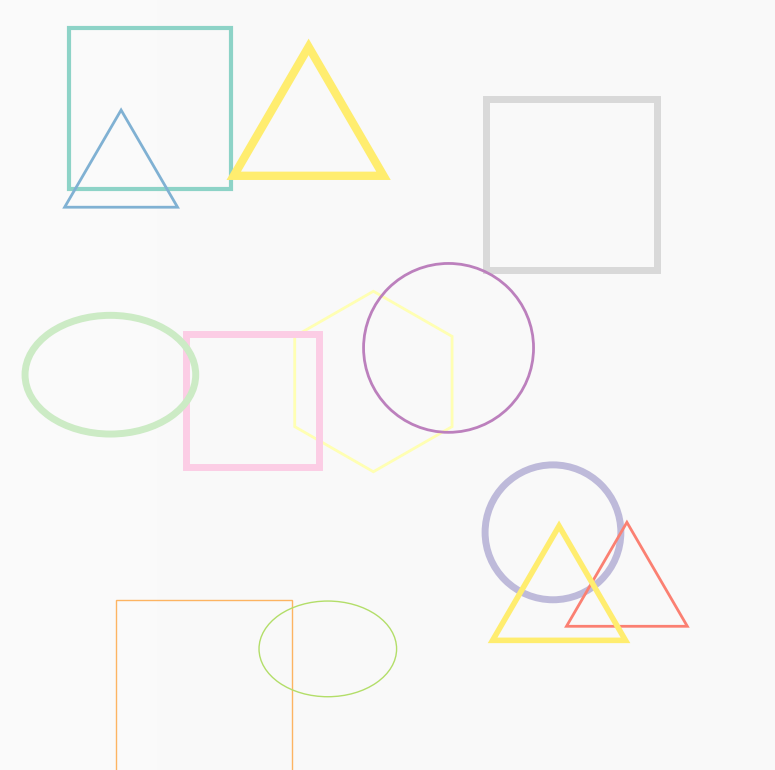[{"shape": "square", "thickness": 1.5, "radius": 0.52, "center": [0.194, 0.859]}, {"shape": "hexagon", "thickness": 1, "radius": 0.59, "center": [0.482, 0.505]}, {"shape": "circle", "thickness": 2.5, "radius": 0.44, "center": [0.714, 0.309]}, {"shape": "triangle", "thickness": 1, "radius": 0.45, "center": [0.809, 0.232]}, {"shape": "triangle", "thickness": 1, "radius": 0.42, "center": [0.156, 0.773]}, {"shape": "square", "thickness": 0.5, "radius": 0.57, "center": [0.263, 0.107]}, {"shape": "oval", "thickness": 0.5, "radius": 0.44, "center": [0.423, 0.157]}, {"shape": "square", "thickness": 2.5, "radius": 0.43, "center": [0.326, 0.48]}, {"shape": "square", "thickness": 2.5, "radius": 0.55, "center": [0.737, 0.76]}, {"shape": "circle", "thickness": 1, "radius": 0.55, "center": [0.579, 0.548]}, {"shape": "oval", "thickness": 2.5, "radius": 0.55, "center": [0.142, 0.513]}, {"shape": "triangle", "thickness": 3, "radius": 0.56, "center": [0.398, 0.827]}, {"shape": "triangle", "thickness": 2, "radius": 0.5, "center": [0.721, 0.218]}]